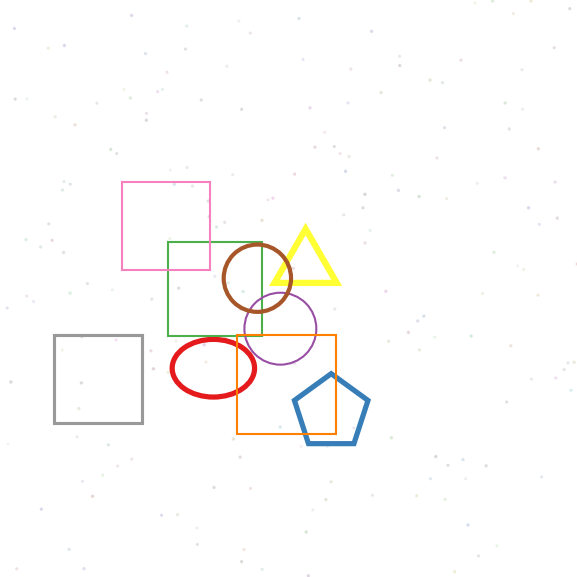[{"shape": "oval", "thickness": 2.5, "radius": 0.36, "center": [0.369, 0.362]}, {"shape": "pentagon", "thickness": 2.5, "radius": 0.33, "center": [0.574, 0.285]}, {"shape": "square", "thickness": 1, "radius": 0.41, "center": [0.372, 0.499]}, {"shape": "circle", "thickness": 1, "radius": 0.31, "center": [0.485, 0.43]}, {"shape": "square", "thickness": 1, "radius": 0.43, "center": [0.496, 0.333]}, {"shape": "triangle", "thickness": 3, "radius": 0.31, "center": [0.529, 0.54]}, {"shape": "circle", "thickness": 2, "radius": 0.29, "center": [0.446, 0.517]}, {"shape": "square", "thickness": 1, "radius": 0.38, "center": [0.287, 0.607]}, {"shape": "square", "thickness": 1.5, "radius": 0.38, "center": [0.17, 0.342]}]